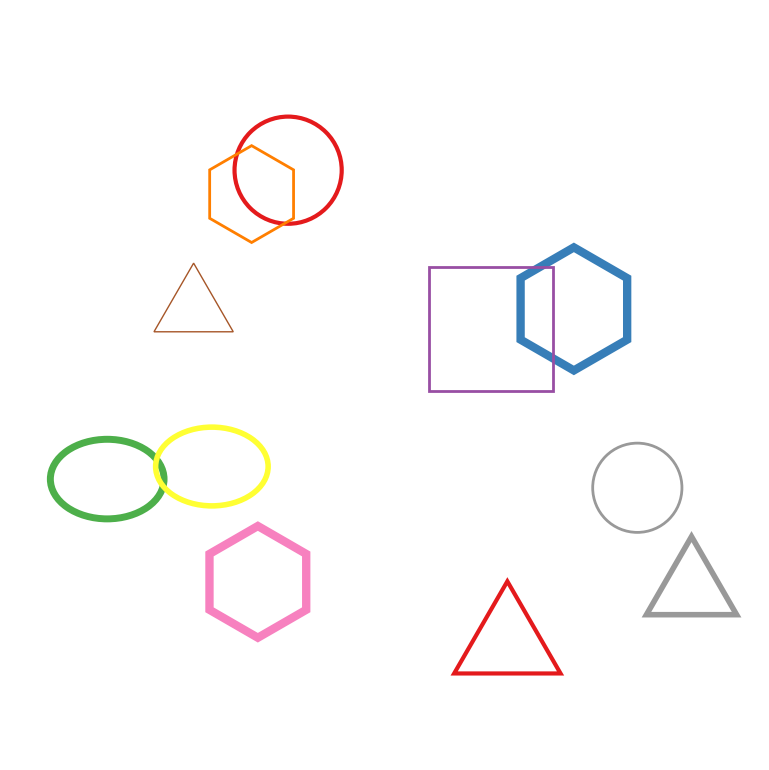[{"shape": "triangle", "thickness": 1.5, "radius": 0.4, "center": [0.659, 0.165]}, {"shape": "circle", "thickness": 1.5, "radius": 0.35, "center": [0.374, 0.779]}, {"shape": "hexagon", "thickness": 3, "radius": 0.4, "center": [0.745, 0.599]}, {"shape": "oval", "thickness": 2.5, "radius": 0.37, "center": [0.139, 0.378]}, {"shape": "square", "thickness": 1, "radius": 0.4, "center": [0.637, 0.573]}, {"shape": "hexagon", "thickness": 1, "radius": 0.31, "center": [0.327, 0.748]}, {"shape": "oval", "thickness": 2, "radius": 0.37, "center": [0.275, 0.394]}, {"shape": "triangle", "thickness": 0.5, "radius": 0.3, "center": [0.251, 0.599]}, {"shape": "hexagon", "thickness": 3, "radius": 0.36, "center": [0.335, 0.244]}, {"shape": "circle", "thickness": 1, "radius": 0.29, "center": [0.828, 0.367]}, {"shape": "triangle", "thickness": 2, "radius": 0.34, "center": [0.898, 0.236]}]